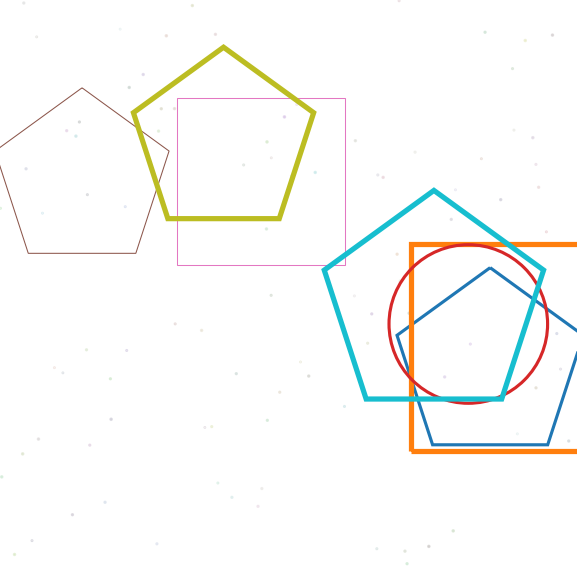[{"shape": "pentagon", "thickness": 1.5, "radius": 0.85, "center": [0.849, 0.366]}, {"shape": "square", "thickness": 2.5, "radius": 0.9, "center": [0.891, 0.397]}, {"shape": "circle", "thickness": 1.5, "radius": 0.69, "center": [0.811, 0.438]}, {"shape": "pentagon", "thickness": 0.5, "radius": 0.79, "center": [0.142, 0.689]}, {"shape": "square", "thickness": 0.5, "radius": 0.73, "center": [0.453, 0.685]}, {"shape": "pentagon", "thickness": 2.5, "radius": 0.82, "center": [0.387, 0.753]}, {"shape": "pentagon", "thickness": 2.5, "radius": 1.0, "center": [0.751, 0.47]}]